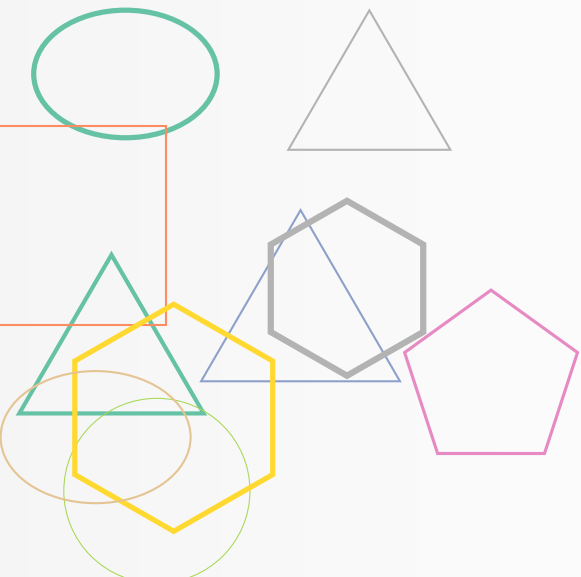[{"shape": "triangle", "thickness": 2, "radius": 0.92, "center": [0.192, 0.375]}, {"shape": "oval", "thickness": 2.5, "radius": 0.79, "center": [0.216, 0.871]}, {"shape": "square", "thickness": 1, "radius": 0.86, "center": [0.114, 0.609]}, {"shape": "triangle", "thickness": 1, "radius": 0.99, "center": [0.517, 0.438]}, {"shape": "pentagon", "thickness": 1.5, "radius": 0.78, "center": [0.845, 0.34]}, {"shape": "circle", "thickness": 0.5, "radius": 0.8, "center": [0.27, 0.149]}, {"shape": "hexagon", "thickness": 2.5, "radius": 0.98, "center": [0.299, 0.276]}, {"shape": "oval", "thickness": 1, "radius": 0.82, "center": [0.165, 0.242]}, {"shape": "triangle", "thickness": 1, "radius": 0.8, "center": [0.635, 0.82]}, {"shape": "hexagon", "thickness": 3, "radius": 0.76, "center": [0.597, 0.5]}]